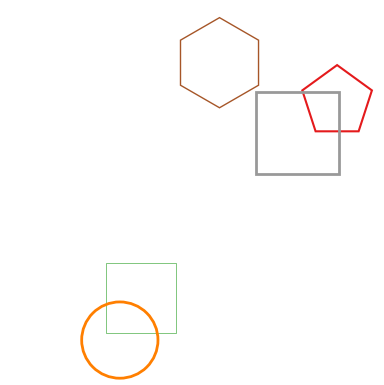[{"shape": "pentagon", "thickness": 1.5, "radius": 0.48, "center": [0.876, 0.736]}, {"shape": "square", "thickness": 0.5, "radius": 0.46, "center": [0.366, 0.225]}, {"shape": "circle", "thickness": 2, "radius": 0.5, "center": [0.311, 0.117]}, {"shape": "hexagon", "thickness": 1, "radius": 0.59, "center": [0.57, 0.837]}, {"shape": "square", "thickness": 2, "radius": 0.54, "center": [0.774, 0.655]}]